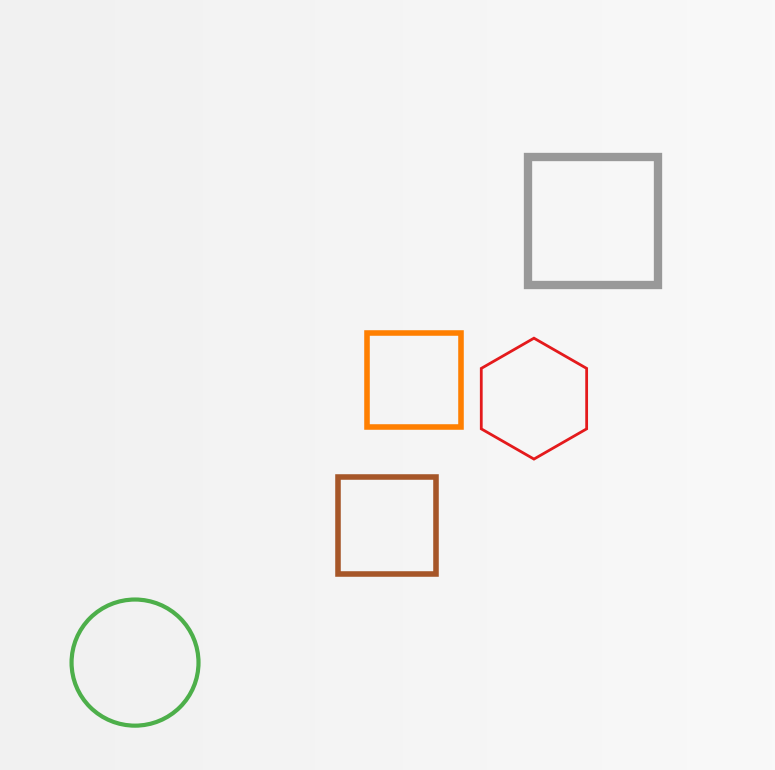[{"shape": "hexagon", "thickness": 1, "radius": 0.39, "center": [0.689, 0.482]}, {"shape": "circle", "thickness": 1.5, "radius": 0.41, "center": [0.174, 0.139]}, {"shape": "square", "thickness": 2, "radius": 0.3, "center": [0.534, 0.507]}, {"shape": "square", "thickness": 2, "radius": 0.31, "center": [0.499, 0.317]}, {"shape": "square", "thickness": 3, "radius": 0.42, "center": [0.765, 0.713]}]